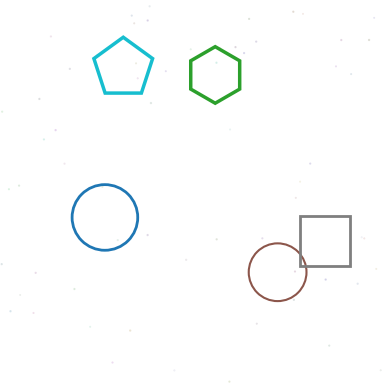[{"shape": "circle", "thickness": 2, "radius": 0.43, "center": [0.273, 0.435]}, {"shape": "hexagon", "thickness": 2.5, "radius": 0.37, "center": [0.559, 0.805]}, {"shape": "circle", "thickness": 1.5, "radius": 0.38, "center": [0.721, 0.293]}, {"shape": "square", "thickness": 2, "radius": 0.32, "center": [0.844, 0.373]}, {"shape": "pentagon", "thickness": 2.5, "radius": 0.4, "center": [0.32, 0.823]}]